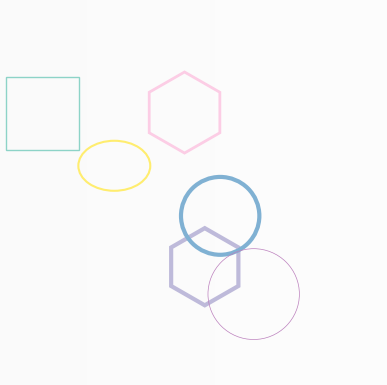[{"shape": "square", "thickness": 1, "radius": 0.47, "center": [0.11, 0.705]}, {"shape": "hexagon", "thickness": 3, "radius": 0.5, "center": [0.528, 0.307]}, {"shape": "circle", "thickness": 3, "radius": 0.51, "center": [0.568, 0.439]}, {"shape": "hexagon", "thickness": 2, "radius": 0.53, "center": [0.476, 0.708]}, {"shape": "circle", "thickness": 0.5, "radius": 0.59, "center": [0.655, 0.236]}, {"shape": "oval", "thickness": 1.5, "radius": 0.46, "center": [0.295, 0.569]}]